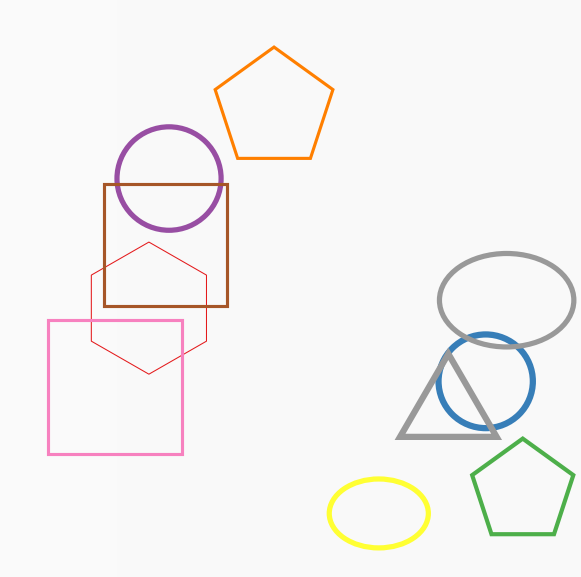[{"shape": "hexagon", "thickness": 0.5, "radius": 0.57, "center": [0.256, 0.466]}, {"shape": "circle", "thickness": 3, "radius": 0.41, "center": [0.836, 0.339]}, {"shape": "pentagon", "thickness": 2, "radius": 0.46, "center": [0.899, 0.148]}, {"shape": "circle", "thickness": 2.5, "radius": 0.45, "center": [0.291, 0.69]}, {"shape": "pentagon", "thickness": 1.5, "radius": 0.53, "center": [0.471, 0.811]}, {"shape": "oval", "thickness": 2.5, "radius": 0.43, "center": [0.652, 0.11]}, {"shape": "square", "thickness": 1.5, "radius": 0.53, "center": [0.285, 0.574]}, {"shape": "square", "thickness": 1.5, "radius": 0.58, "center": [0.198, 0.33]}, {"shape": "triangle", "thickness": 3, "radius": 0.48, "center": [0.771, 0.291]}, {"shape": "oval", "thickness": 2.5, "radius": 0.58, "center": [0.872, 0.479]}]